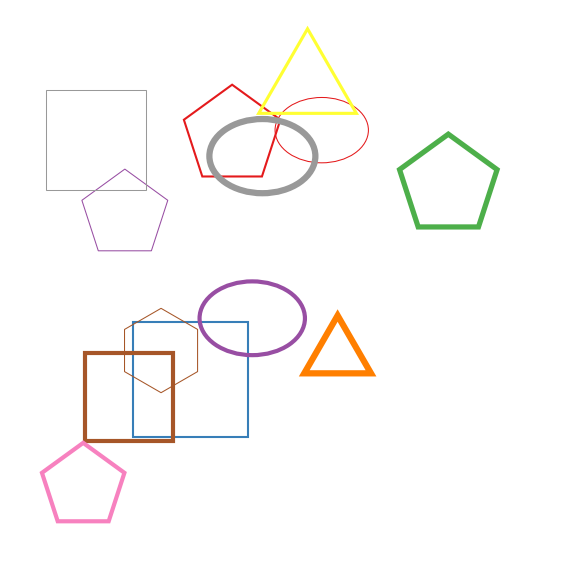[{"shape": "pentagon", "thickness": 1, "radius": 0.44, "center": [0.402, 0.765]}, {"shape": "oval", "thickness": 0.5, "radius": 0.4, "center": [0.557, 0.774]}, {"shape": "square", "thickness": 1, "radius": 0.5, "center": [0.33, 0.343]}, {"shape": "pentagon", "thickness": 2.5, "radius": 0.44, "center": [0.776, 0.678]}, {"shape": "pentagon", "thickness": 0.5, "radius": 0.39, "center": [0.216, 0.628]}, {"shape": "oval", "thickness": 2, "radius": 0.46, "center": [0.437, 0.448]}, {"shape": "triangle", "thickness": 3, "radius": 0.33, "center": [0.585, 0.386]}, {"shape": "triangle", "thickness": 1.5, "radius": 0.49, "center": [0.533, 0.852]}, {"shape": "square", "thickness": 2, "radius": 0.38, "center": [0.223, 0.312]}, {"shape": "hexagon", "thickness": 0.5, "radius": 0.37, "center": [0.279, 0.392]}, {"shape": "pentagon", "thickness": 2, "radius": 0.38, "center": [0.144, 0.157]}, {"shape": "square", "thickness": 0.5, "radius": 0.43, "center": [0.166, 0.757]}, {"shape": "oval", "thickness": 3, "radius": 0.46, "center": [0.454, 0.729]}]